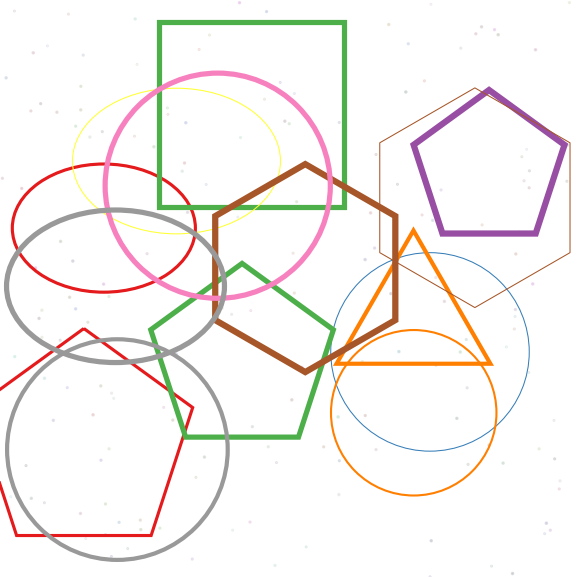[{"shape": "pentagon", "thickness": 1.5, "radius": 0.99, "center": [0.145, 0.232]}, {"shape": "oval", "thickness": 1.5, "radius": 0.79, "center": [0.18, 0.604]}, {"shape": "circle", "thickness": 0.5, "radius": 0.86, "center": [0.745, 0.39]}, {"shape": "square", "thickness": 2.5, "radius": 0.8, "center": [0.435, 0.801]}, {"shape": "pentagon", "thickness": 2.5, "radius": 0.83, "center": [0.419, 0.377]}, {"shape": "pentagon", "thickness": 3, "radius": 0.69, "center": [0.847, 0.706]}, {"shape": "triangle", "thickness": 2, "radius": 0.77, "center": [0.716, 0.446]}, {"shape": "circle", "thickness": 1, "radius": 0.72, "center": [0.716, 0.284]}, {"shape": "oval", "thickness": 0.5, "radius": 0.9, "center": [0.306, 0.72]}, {"shape": "hexagon", "thickness": 0.5, "radius": 0.95, "center": [0.822, 0.657]}, {"shape": "hexagon", "thickness": 3, "radius": 0.9, "center": [0.529, 0.535]}, {"shape": "circle", "thickness": 2.5, "radius": 0.97, "center": [0.377, 0.678]}, {"shape": "circle", "thickness": 2, "radius": 0.96, "center": [0.203, 0.221]}, {"shape": "oval", "thickness": 2.5, "radius": 0.94, "center": [0.2, 0.503]}]